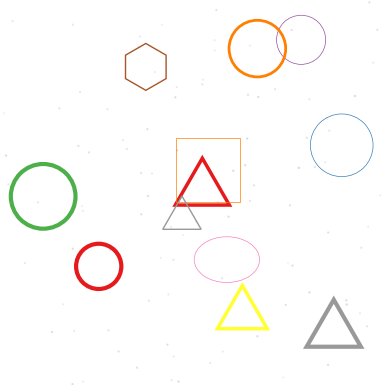[{"shape": "circle", "thickness": 3, "radius": 0.29, "center": [0.256, 0.308]}, {"shape": "triangle", "thickness": 2.5, "radius": 0.41, "center": [0.526, 0.508]}, {"shape": "circle", "thickness": 0.5, "radius": 0.41, "center": [0.888, 0.623]}, {"shape": "circle", "thickness": 3, "radius": 0.42, "center": [0.112, 0.49]}, {"shape": "circle", "thickness": 0.5, "radius": 0.32, "center": [0.782, 0.897]}, {"shape": "circle", "thickness": 2, "radius": 0.37, "center": [0.668, 0.874]}, {"shape": "square", "thickness": 0.5, "radius": 0.41, "center": [0.541, 0.558]}, {"shape": "triangle", "thickness": 2.5, "radius": 0.37, "center": [0.629, 0.184]}, {"shape": "hexagon", "thickness": 1, "radius": 0.3, "center": [0.379, 0.826]}, {"shape": "oval", "thickness": 0.5, "radius": 0.42, "center": [0.589, 0.326]}, {"shape": "triangle", "thickness": 3, "radius": 0.41, "center": [0.867, 0.14]}, {"shape": "triangle", "thickness": 1, "radius": 0.29, "center": [0.473, 0.433]}]